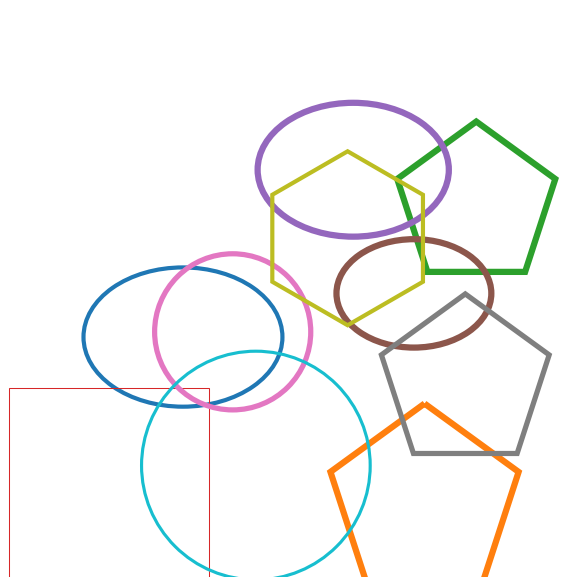[{"shape": "oval", "thickness": 2, "radius": 0.86, "center": [0.317, 0.415]}, {"shape": "pentagon", "thickness": 3, "radius": 0.86, "center": [0.735, 0.129]}, {"shape": "pentagon", "thickness": 3, "radius": 0.72, "center": [0.825, 0.645]}, {"shape": "square", "thickness": 0.5, "radius": 0.87, "center": [0.189, 0.153]}, {"shape": "oval", "thickness": 3, "radius": 0.83, "center": [0.612, 0.705]}, {"shape": "oval", "thickness": 3, "radius": 0.67, "center": [0.717, 0.491]}, {"shape": "circle", "thickness": 2.5, "radius": 0.68, "center": [0.403, 0.425]}, {"shape": "pentagon", "thickness": 2.5, "radius": 0.76, "center": [0.806, 0.337]}, {"shape": "hexagon", "thickness": 2, "radius": 0.75, "center": [0.602, 0.587]}, {"shape": "circle", "thickness": 1.5, "radius": 0.99, "center": [0.443, 0.193]}]